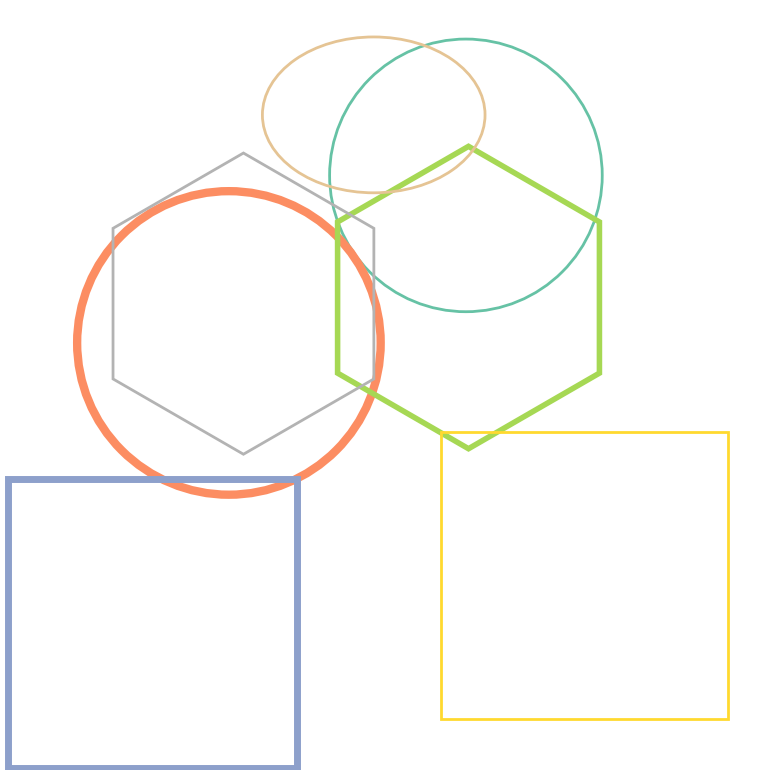[{"shape": "circle", "thickness": 1, "radius": 0.89, "center": [0.605, 0.772]}, {"shape": "circle", "thickness": 3, "radius": 0.99, "center": [0.297, 0.555]}, {"shape": "square", "thickness": 2.5, "radius": 0.94, "center": [0.198, 0.19]}, {"shape": "hexagon", "thickness": 2, "radius": 0.98, "center": [0.608, 0.614]}, {"shape": "square", "thickness": 1, "radius": 0.93, "center": [0.759, 0.252]}, {"shape": "oval", "thickness": 1, "radius": 0.72, "center": [0.485, 0.851]}, {"shape": "hexagon", "thickness": 1, "radius": 0.98, "center": [0.316, 0.606]}]